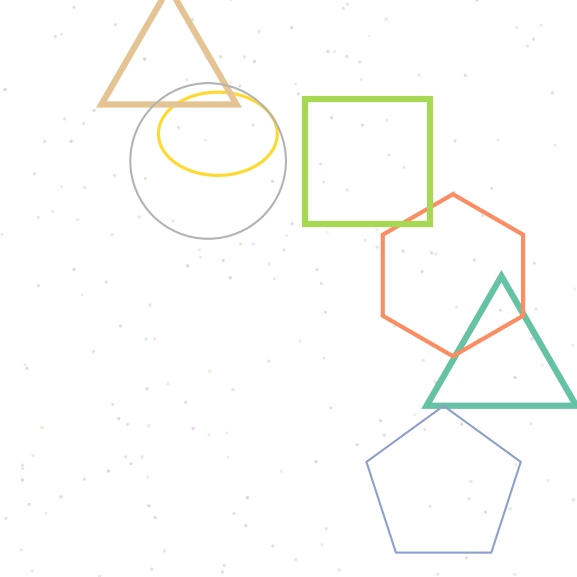[{"shape": "triangle", "thickness": 3, "radius": 0.75, "center": [0.868, 0.371]}, {"shape": "hexagon", "thickness": 2, "radius": 0.7, "center": [0.784, 0.523]}, {"shape": "pentagon", "thickness": 1, "radius": 0.7, "center": [0.768, 0.156]}, {"shape": "square", "thickness": 3, "radius": 0.54, "center": [0.637, 0.72]}, {"shape": "oval", "thickness": 1.5, "radius": 0.51, "center": [0.377, 0.767]}, {"shape": "triangle", "thickness": 3, "radius": 0.68, "center": [0.293, 0.886]}, {"shape": "circle", "thickness": 1, "radius": 0.67, "center": [0.36, 0.72]}]